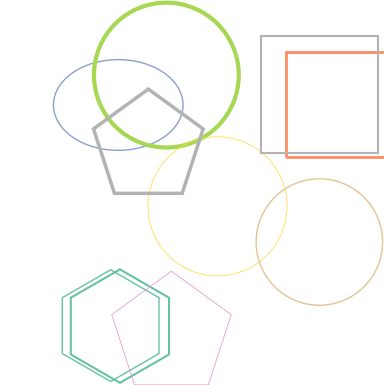[{"shape": "hexagon", "thickness": 1, "radius": 0.73, "center": [0.287, 0.154]}, {"shape": "hexagon", "thickness": 1.5, "radius": 0.74, "center": [0.311, 0.153]}, {"shape": "square", "thickness": 2, "radius": 0.68, "center": [0.88, 0.728]}, {"shape": "oval", "thickness": 1, "radius": 0.84, "center": [0.307, 0.727]}, {"shape": "pentagon", "thickness": 0.5, "radius": 0.82, "center": [0.445, 0.132]}, {"shape": "circle", "thickness": 3, "radius": 0.94, "center": [0.432, 0.805]}, {"shape": "circle", "thickness": 0.5, "radius": 0.9, "center": [0.565, 0.464]}, {"shape": "circle", "thickness": 1, "radius": 0.82, "center": [0.83, 0.371]}, {"shape": "square", "thickness": 1.5, "radius": 0.76, "center": [0.83, 0.755]}, {"shape": "pentagon", "thickness": 2.5, "radius": 0.75, "center": [0.385, 0.619]}]